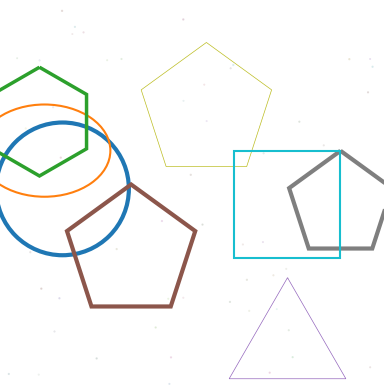[{"shape": "circle", "thickness": 3, "radius": 0.86, "center": [0.162, 0.509]}, {"shape": "oval", "thickness": 1.5, "radius": 0.86, "center": [0.116, 0.609]}, {"shape": "hexagon", "thickness": 2.5, "radius": 0.71, "center": [0.103, 0.684]}, {"shape": "triangle", "thickness": 0.5, "radius": 0.88, "center": [0.747, 0.104]}, {"shape": "pentagon", "thickness": 3, "radius": 0.88, "center": [0.341, 0.346]}, {"shape": "pentagon", "thickness": 3, "radius": 0.7, "center": [0.884, 0.468]}, {"shape": "pentagon", "thickness": 0.5, "radius": 0.89, "center": [0.536, 0.712]}, {"shape": "square", "thickness": 1.5, "radius": 0.69, "center": [0.746, 0.469]}]